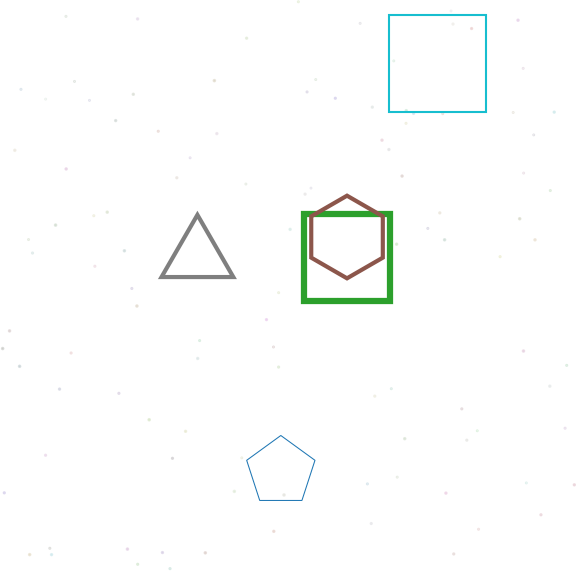[{"shape": "pentagon", "thickness": 0.5, "radius": 0.31, "center": [0.486, 0.183]}, {"shape": "square", "thickness": 3, "radius": 0.37, "center": [0.6, 0.553]}, {"shape": "hexagon", "thickness": 2, "radius": 0.36, "center": [0.601, 0.589]}, {"shape": "triangle", "thickness": 2, "radius": 0.36, "center": [0.342, 0.555]}, {"shape": "square", "thickness": 1, "radius": 0.42, "center": [0.757, 0.889]}]